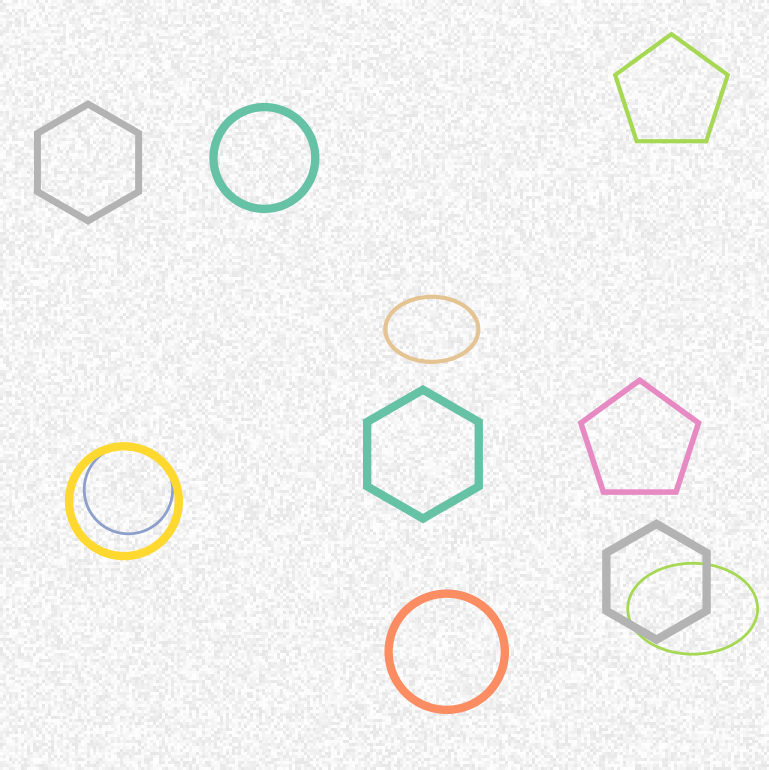[{"shape": "circle", "thickness": 3, "radius": 0.33, "center": [0.343, 0.795]}, {"shape": "hexagon", "thickness": 3, "radius": 0.42, "center": [0.549, 0.41]}, {"shape": "circle", "thickness": 3, "radius": 0.38, "center": [0.58, 0.154]}, {"shape": "circle", "thickness": 1, "radius": 0.29, "center": [0.167, 0.364]}, {"shape": "pentagon", "thickness": 2, "radius": 0.4, "center": [0.831, 0.426]}, {"shape": "oval", "thickness": 1, "radius": 0.42, "center": [0.9, 0.209]}, {"shape": "pentagon", "thickness": 1.5, "radius": 0.38, "center": [0.872, 0.879]}, {"shape": "circle", "thickness": 3, "radius": 0.36, "center": [0.161, 0.349]}, {"shape": "oval", "thickness": 1.5, "radius": 0.3, "center": [0.561, 0.572]}, {"shape": "hexagon", "thickness": 2.5, "radius": 0.38, "center": [0.114, 0.789]}, {"shape": "hexagon", "thickness": 3, "radius": 0.38, "center": [0.853, 0.244]}]